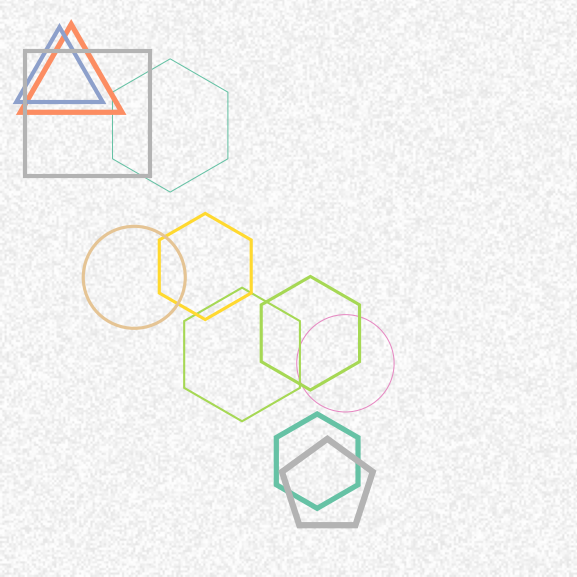[{"shape": "hexagon", "thickness": 2.5, "radius": 0.41, "center": [0.549, 0.201]}, {"shape": "hexagon", "thickness": 0.5, "radius": 0.58, "center": [0.295, 0.782]}, {"shape": "triangle", "thickness": 2.5, "radius": 0.51, "center": [0.123, 0.855]}, {"shape": "triangle", "thickness": 2, "radius": 0.43, "center": [0.103, 0.866]}, {"shape": "circle", "thickness": 0.5, "radius": 0.42, "center": [0.598, 0.37]}, {"shape": "hexagon", "thickness": 1, "radius": 0.58, "center": [0.419, 0.385]}, {"shape": "hexagon", "thickness": 1.5, "radius": 0.49, "center": [0.537, 0.422]}, {"shape": "hexagon", "thickness": 1.5, "radius": 0.46, "center": [0.355, 0.538]}, {"shape": "circle", "thickness": 1.5, "radius": 0.44, "center": [0.232, 0.519]}, {"shape": "pentagon", "thickness": 3, "radius": 0.41, "center": [0.567, 0.157]}, {"shape": "square", "thickness": 2, "radius": 0.54, "center": [0.152, 0.803]}]